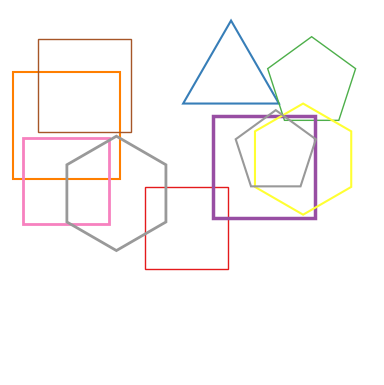[{"shape": "square", "thickness": 1, "radius": 0.53, "center": [0.484, 0.408]}, {"shape": "triangle", "thickness": 1.5, "radius": 0.72, "center": [0.6, 0.803]}, {"shape": "pentagon", "thickness": 1, "radius": 0.6, "center": [0.809, 0.785]}, {"shape": "square", "thickness": 2.5, "radius": 0.66, "center": [0.687, 0.566]}, {"shape": "square", "thickness": 1.5, "radius": 0.69, "center": [0.174, 0.674]}, {"shape": "hexagon", "thickness": 1.5, "radius": 0.72, "center": [0.787, 0.587]}, {"shape": "square", "thickness": 1, "radius": 0.6, "center": [0.219, 0.777]}, {"shape": "square", "thickness": 2, "radius": 0.56, "center": [0.172, 0.53]}, {"shape": "hexagon", "thickness": 2, "radius": 0.74, "center": [0.302, 0.498]}, {"shape": "pentagon", "thickness": 1.5, "radius": 0.55, "center": [0.716, 0.605]}]